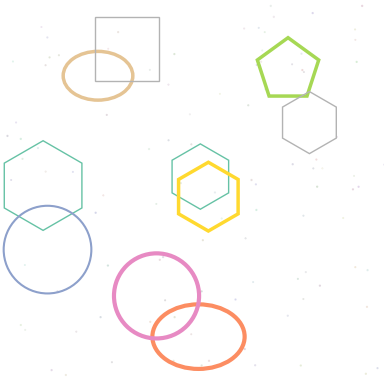[{"shape": "hexagon", "thickness": 1, "radius": 0.42, "center": [0.52, 0.541]}, {"shape": "hexagon", "thickness": 1, "radius": 0.58, "center": [0.112, 0.518]}, {"shape": "oval", "thickness": 3, "radius": 0.6, "center": [0.516, 0.126]}, {"shape": "circle", "thickness": 1.5, "radius": 0.57, "center": [0.123, 0.352]}, {"shape": "circle", "thickness": 3, "radius": 0.55, "center": [0.407, 0.231]}, {"shape": "pentagon", "thickness": 2.5, "radius": 0.42, "center": [0.748, 0.818]}, {"shape": "hexagon", "thickness": 2.5, "radius": 0.45, "center": [0.541, 0.489]}, {"shape": "oval", "thickness": 2.5, "radius": 0.45, "center": [0.255, 0.803]}, {"shape": "hexagon", "thickness": 1, "radius": 0.4, "center": [0.804, 0.682]}, {"shape": "square", "thickness": 1, "radius": 0.42, "center": [0.329, 0.872]}]